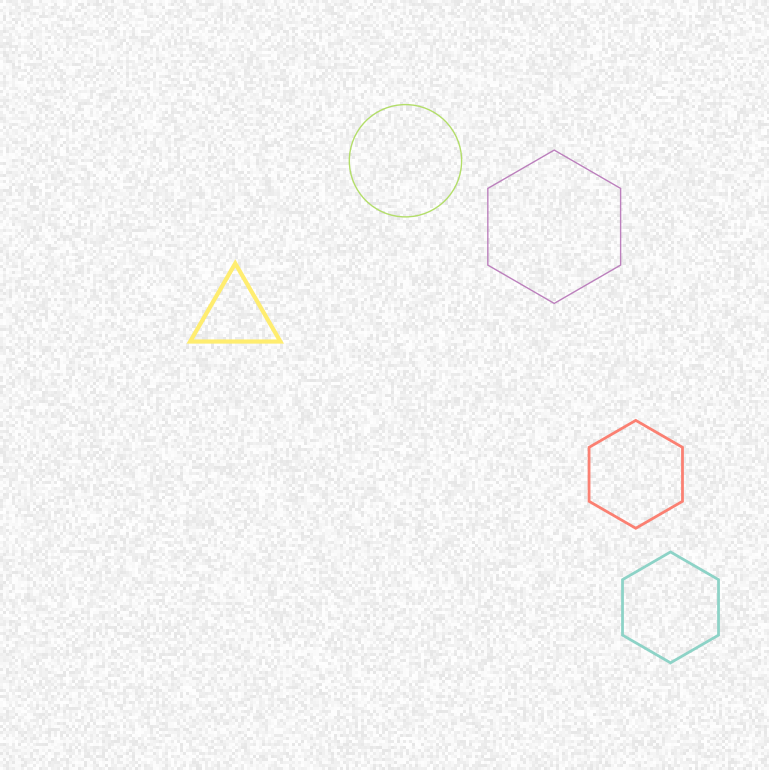[{"shape": "hexagon", "thickness": 1, "radius": 0.36, "center": [0.871, 0.211]}, {"shape": "hexagon", "thickness": 1, "radius": 0.35, "center": [0.826, 0.384]}, {"shape": "circle", "thickness": 0.5, "radius": 0.36, "center": [0.527, 0.791]}, {"shape": "hexagon", "thickness": 0.5, "radius": 0.5, "center": [0.72, 0.706]}, {"shape": "triangle", "thickness": 1.5, "radius": 0.34, "center": [0.306, 0.59]}]